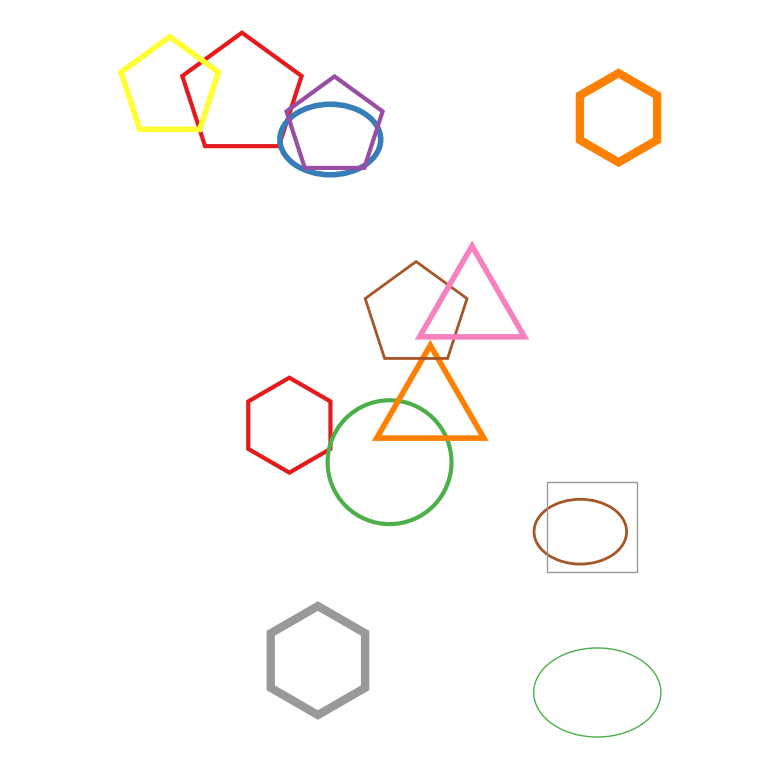[{"shape": "pentagon", "thickness": 1.5, "radius": 0.41, "center": [0.314, 0.876]}, {"shape": "hexagon", "thickness": 1.5, "radius": 0.31, "center": [0.376, 0.448]}, {"shape": "oval", "thickness": 2, "radius": 0.33, "center": [0.429, 0.819]}, {"shape": "circle", "thickness": 1.5, "radius": 0.4, "center": [0.506, 0.4]}, {"shape": "oval", "thickness": 0.5, "radius": 0.41, "center": [0.776, 0.101]}, {"shape": "pentagon", "thickness": 1.5, "radius": 0.33, "center": [0.434, 0.835]}, {"shape": "hexagon", "thickness": 3, "radius": 0.29, "center": [0.803, 0.847]}, {"shape": "triangle", "thickness": 2, "radius": 0.4, "center": [0.559, 0.471]}, {"shape": "pentagon", "thickness": 2, "radius": 0.33, "center": [0.22, 0.886]}, {"shape": "oval", "thickness": 1, "radius": 0.3, "center": [0.754, 0.309]}, {"shape": "pentagon", "thickness": 1, "radius": 0.35, "center": [0.54, 0.591]}, {"shape": "triangle", "thickness": 2, "radius": 0.39, "center": [0.613, 0.602]}, {"shape": "hexagon", "thickness": 3, "radius": 0.35, "center": [0.413, 0.142]}, {"shape": "square", "thickness": 0.5, "radius": 0.29, "center": [0.769, 0.316]}]